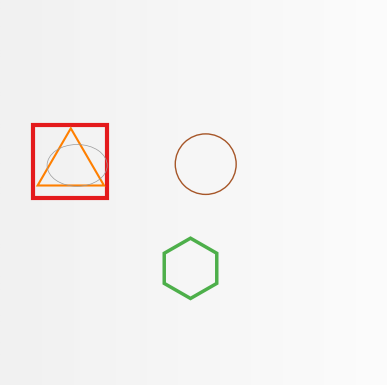[{"shape": "square", "thickness": 3, "radius": 0.48, "center": [0.181, 0.58]}, {"shape": "hexagon", "thickness": 2.5, "radius": 0.39, "center": [0.492, 0.303]}, {"shape": "triangle", "thickness": 1.5, "radius": 0.49, "center": [0.183, 0.568]}, {"shape": "circle", "thickness": 1, "radius": 0.39, "center": [0.531, 0.574]}, {"shape": "oval", "thickness": 0.5, "radius": 0.39, "center": [0.199, 0.57]}]